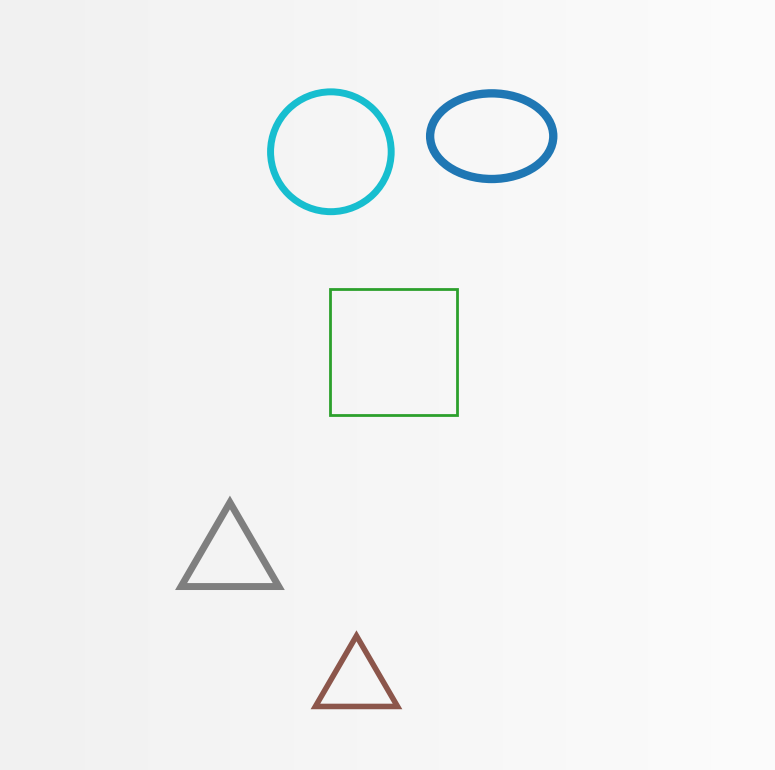[{"shape": "oval", "thickness": 3, "radius": 0.4, "center": [0.634, 0.823]}, {"shape": "square", "thickness": 1, "radius": 0.41, "center": [0.508, 0.542]}, {"shape": "triangle", "thickness": 2, "radius": 0.31, "center": [0.46, 0.113]}, {"shape": "triangle", "thickness": 2.5, "radius": 0.36, "center": [0.297, 0.275]}, {"shape": "circle", "thickness": 2.5, "radius": 0.39, "center": [0.427, 0.803]}]